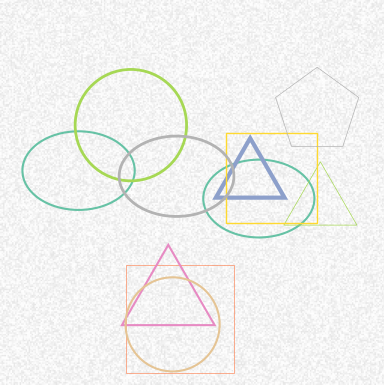[{"shape": "oval", "thickness": 1.5, "radius": 0.73, "center": [0.204, 0.557]}, {"shape": "oval", "thickness": 1.5, "radius": 0.72, "center": [0.672, 0.484]}, {"shape": "square", "thickness": 0.5, "radius": 0.7, "center": [0.468, 0.171]}, {"shape": "triangle", "thickness": 3, "radius": 0.51, "center": [0.65, 0.538]}, {"shape": "triangle", "thickness": 1.5, "radius": 0.7, "center": [0.437, 0.225]}, {"shape": "triangle", "thickness": 0.5, "radius": 0.55, "center": [0.832, 0.47]}, {"shape": "circle", "thickness": 2, "radius": 0.72, "center": [0.34, 0.675]}, {"shape": "square", "thickness": 1, "radius": 0.59, "center": [0.705, 0.537]}, {"shape": "circle", "thickness": 1.5, "radius": 0.61, "center": [0.448, 0.157]}, {"shape": "pentagon", "thickness": 0.5, "radius": 0.57, "center": [0.824, 0.712]}, {"shape": "oval", "thickness": 2, "radius": 0.75, "center": [0.459, 0.542]}]